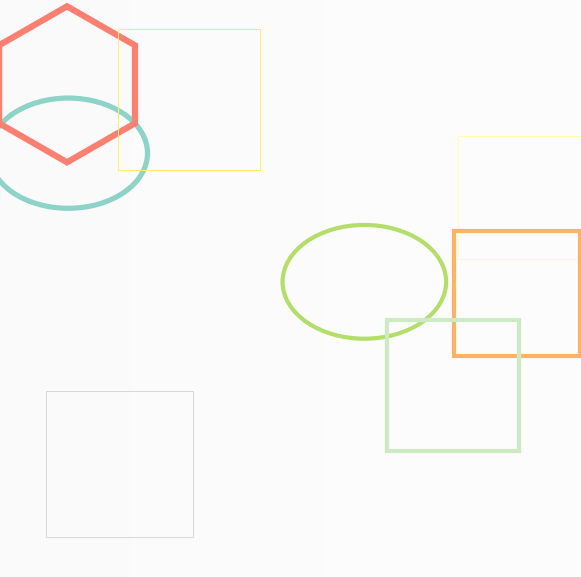[{"shape": "oval", "thickness": 2.5, "radius": 0.68, "center": [0.117, 0.734]}, {"shape": "square", "thickness": 0.5, "radius": 0.53, "center": [0.895, 0.658]}, {"shape": "hexagon", "thickness": 3, "radius": 0.68, "center": [0.115, 0.853]}, {"shape": "square", "thickness": 2, "radius": 0.54, "center": [0.89, 0.491]}, {"shape": "oval", "thickness": 2, "radius": 0.7, "center": [0.627, 0.511]}, {"shape": "square", "thickness": 0.5, "radius": 0.63, "center": [0.205, 0.195]}, {"shape": "square", "thickness": 2, "radius": 0.57, "center": [0.779, 0.332]}, {"shape": "square", "thickness": 0.5, "radius": 0.61, "center": [0.325, 0.827]}]